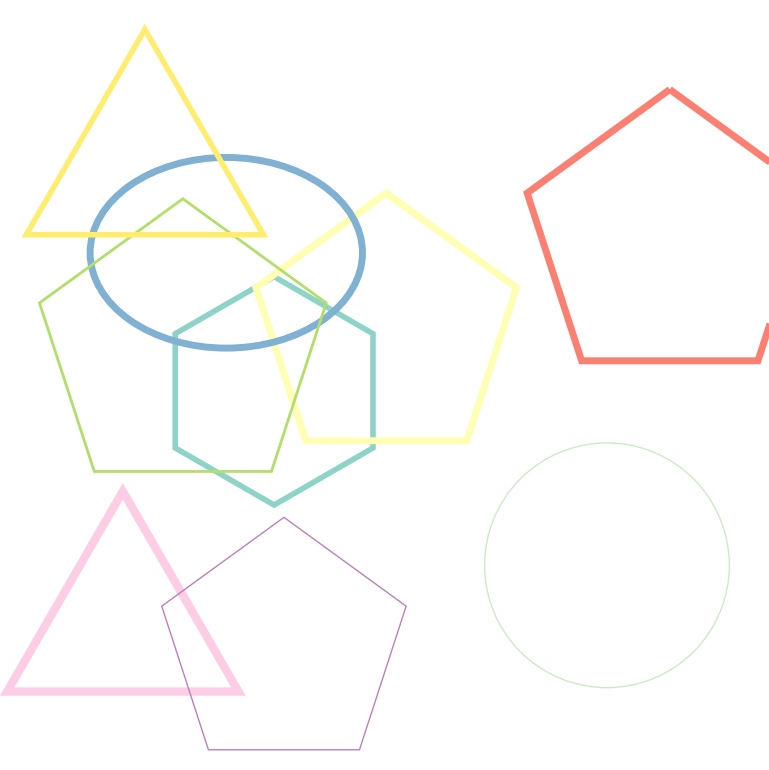[{"shape": "hexagon", "thickness": 2, "radius": 0.74, "center": [0.356, 0.492]}, {"shape": "pentagon", "thickness": 2.5, "radius": 0.89, "center": [0.502, 0.571]}, {"shape": "pentagon", "thickness": 2.5, "radius": 0.97, "center": [0.87, 0.689]}, {"shape": "oval", "thickness": 2.5, "radius": 0.88, "center": [0.294, 0.672]}, {"shape": "pentagon", "thickness": 1, "radius": 0.98, "center": [0.237, 0.546]}, {"shape": "triangle", "thickness": 3, "radius": 0.87, "center": [0.159, 0.189]}, {"shape": "pentagon", "thickness": 0.5, "radius": 0.83, "center": [0.369, 0.161]}, {"shape": "circle", "thickness": 0.5, "radius": 0.79, "center": [0.788, 0.266]}, {"shape": "triangle", "thickness": 2, "radius": 0.89, "center": [0.188, 0.784]}]